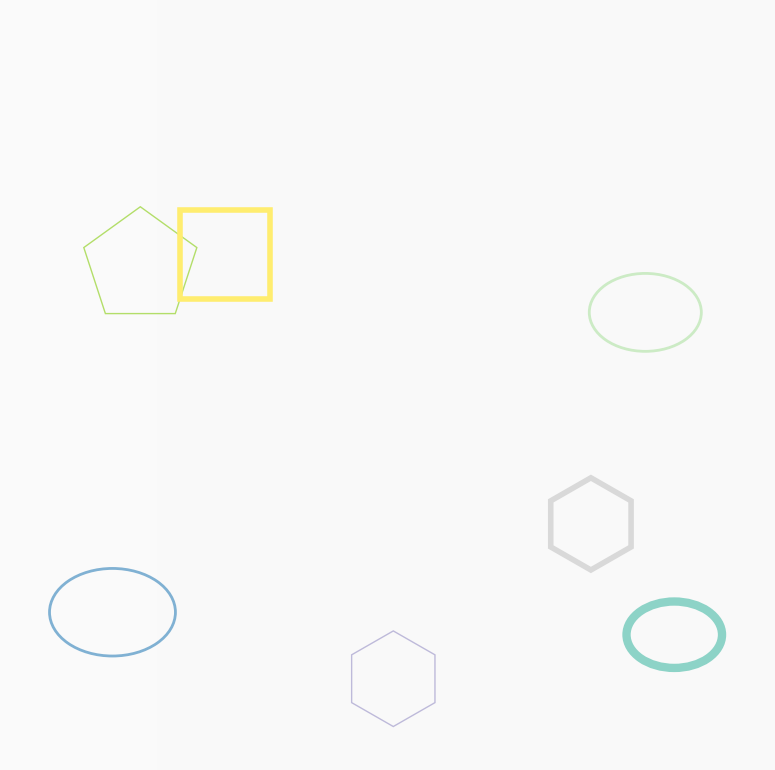[{"shape": "oval", "thickness": 3, "radius": 0.31, "center": [0.87, 0.176]}, {"shape": "hexagon", "thickness": 0.5, "radius": 0.31, "center": [0.507, 0.119]}, {"shape": "oval", "thickness": 1, "radius": 0.41, "center": [0.145, 0.205]}, {"shape": "pentagon", "thickness": 0.5, "radius": 0.38, "center": [0.181, 0.655]}, {"shape": "hexagon", "thickness": 2, "radius": 0.3, "center": [0.762, 0.32]}, {"shape": "oval", "thickness": 1, "radius": 0.36, "center": [0.833, 0.594]}, {"shape": "square", "thickness": 2, "radius": 0.29, "center": [0.291, 0.669]}]